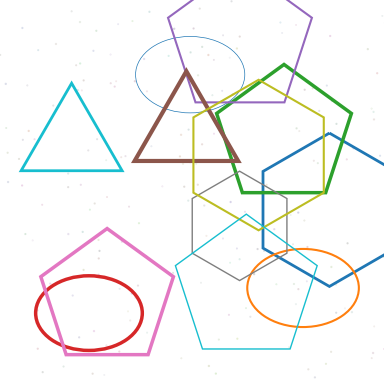[{"shape": "oval", "thickness": 0.5, "radius": 0.71, "center": [0.494, 0.806]}, {"shape": "hexagon", "thickness": 2, "radius": 1.0, "center": [0.856, 0.455]}, {"shape": "oval", "thickness": 1.5, "radius": 0.72, "center": [0.787, 0.252]}, {"shape": "pentagon", "thickness": 2.5, "radius": 0.92, "center": [0.738, 0.648]}, {"shape": "oval", "thickness": 2.5, "radius": 0.69, "center": [0.231, 0.187]}, {"shape": "pentagon", "thickness": 1.5, "radius": 0.98, "center": [0.623, 0.893]}, {"shape": "triangle", "thickness": 3, "radius": 0.78, "center": [0.484, 0.66]}, {"shape": "pentagon", "thickness": 2.5, "radius": 0.91, "center": [0.278, 0.225]}, {"shape": "hexagon", "thickness": 1, "radius": 0.71, "center": [0.622, 0.413]}, {"shape": "hexagon", "thickness": 1.5, "radius": 0.98, "center": [0.672, 0.597]}, {"shape": "triangle", "thickness": 2, "radius": 0.76, "center": [0.186, 0.632]}, {"shape": "pentagon", "thickness": 1, "radius": 0.97, "center": [0.64, 0.25]}]